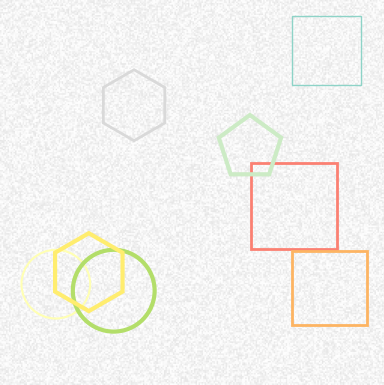[{"shape": "square", "thickness": 1, "radius": 0.45, "center": [0.849, 0.869]}, {"shape": "circle", "thickness": 1.5, "radius": 0.45, "center": [0.145, 0.262]}, {"shape": "square", "thickness": 2, "radius": 0.56, "center": [0.764, 0.465]}, {"shape": "square", "thickness": 2, "radius": 0.48, "center": [0.856, 0.252]}, {"shape": "circle", "thickness": 3, "radius": 0.53, "center": [0.295, 0.245]}, {"shape": "hexagon", "thickness": 2, "radius": 0.46, "center": [0.348, 0.727]}, {"shape": "pentagon", "thickness": 3, "radius": 0.43, "center": [0.649, 0.616]}, {"shape": "hexagon", "thickness": 3, "radius": 0.51, "center": [0.231, 0.293]}]